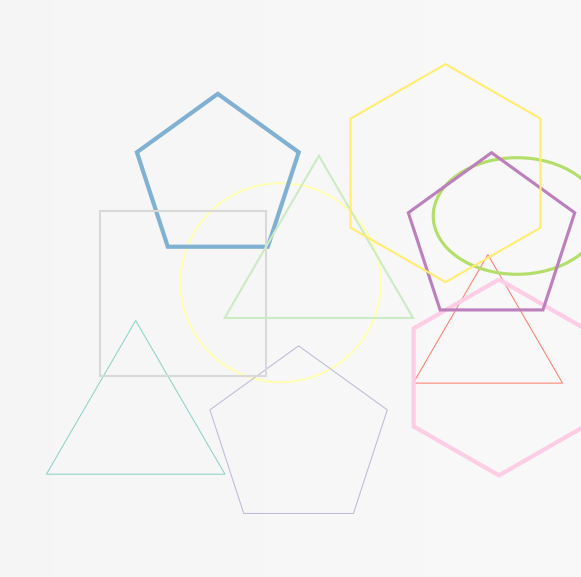[{"shape": "triangle", "thickness": 0.5, "radius": 0.89, "center": [0.233, 0.267]}, {"shape": "circle", "thickness": 1, "radius": 0.86, "center": [0.483, 0.51]}, {"shape": "pentagon", "thickness": 0.5, "radius": 0.8, "center": [0.514, 0.24]}, {"shape": "triangle", "thickness": 0.5, "radius": 0.74, "center": [0.839, 0.41]}, {"shape": "pentagon", "thickness": 2, "radius": 0.73, "center": [0.375, 0.69]}, {"shape": "oval", "thickness": 1.5, "radius": 0.72, "center": [0.89, 0.625]}, {"shape": "hexagon", "thickness": 2, "radius": 0.85, "center": [0.858, 0.346]}, {"shape": "square", "thickness": 1, "radius": 0.71, "center": [0.314, 0.491]}, {"shape": "pentagon", "thickness": 1.5, "radius": 0.75, "center": [0.846, 0.584]}, {"shape": "triangle", "thickness": 1, "radius": 0.94, "center": [0.549, 0.542]}, {"shape": "hexagon", "thickness": 1, "radius": 0.94, "center": [0.766, 0.699]}]